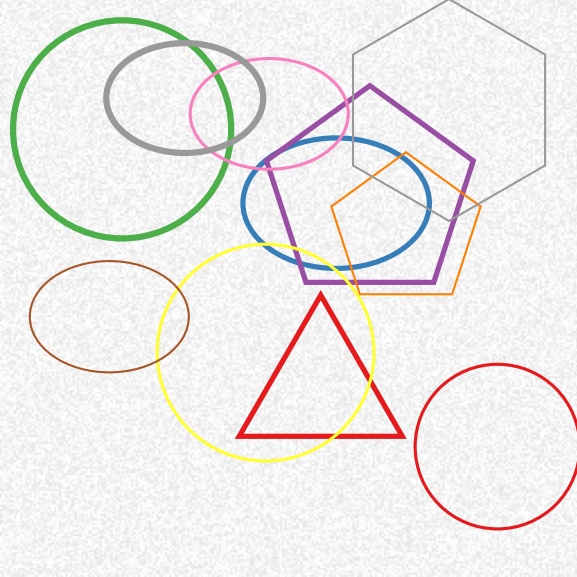[{"shape": "circle", "thickness": 1.5, "radius": 0.71, "center": [0.861, 0.226]}, {"shape": "triangle", "thickness": 2.5, "radius": 0.81, "center": [0.555, 0.325]}, {"shape": "oval", "thickness": 2.5, "radius": 0.81, "center": [0.582, 0.647]}, {"shape": "circle", "thickness": 3, "radius": 0.94, "center": [0.211, 0.775]}, {"shape": "pentagon", "thickness": 2.5, "radius": 0.94, "center": [0.64, 0.663]}, {"shape": "pentagon", "thickness": 1, "radius": 0.68, "center": [0.703, 0.6]}, {"shape": "circle", "thickness": 1.5, "radius": 0.94, "center": [0.46, 0.389]}, {"shape": "oval", "thickness": 1, "radius": 0.69, "center": [0.189, 0.451]}, {"shape": "oval", "thickness": 1.5, "radius": 0.68, "center": [0.466, 0.802]}, {"shape": "oval", "thickness": 3, "radius": 0.68, "center": [0.32, 0.829]}, {"shape": "hexagon", "thickness": 1, "radius": 0.96, "center": [0.778, 0.809]}]